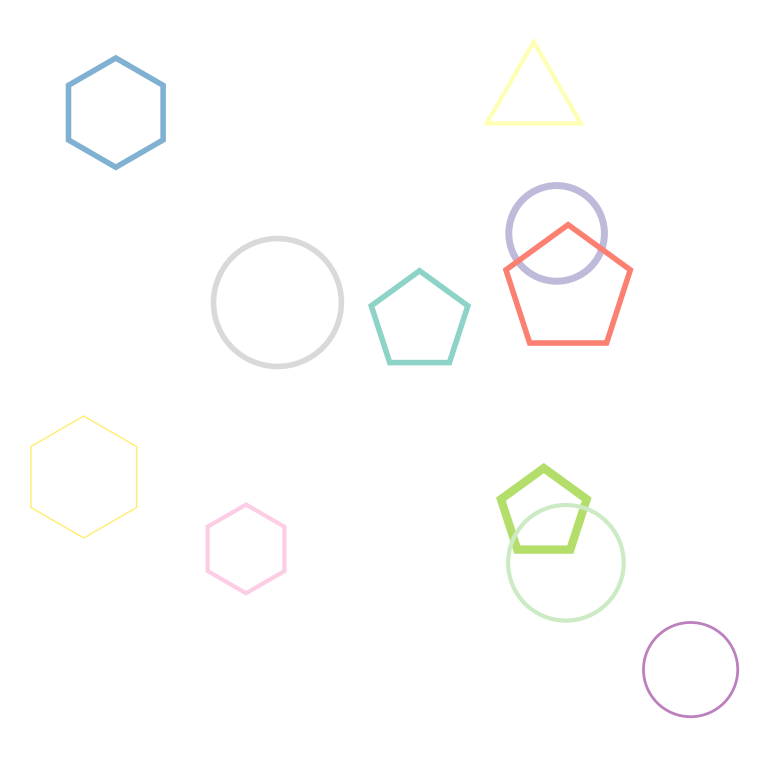[{"shape": "pentagon", "thickness": 2, "radius": 0.33, "center": [0.545, 0.582]}, {"shape": "triangle", "thickness": 1.5, "radius": 0.35, "center": [0.693, 0.875]}, {"shape": "circle", "thickness": 2.5, "radius": 0.31, "center": [0.723, 0.697]}, {"shape": "pentagon", "thickness": 2, "radius": 0.42, "center": [0.738, 0.623]}, {"shape": "hexagon", "thickness": 2, "radius": 0.35, "center": [0.15, 0.854]}, {"shape": "pentagon", "thickness": 3, "radius": 0.29, "center": [0.706, 0.334]}, {"shape": "hexagon", "thickness": 1.5, "radius": 0.29, "center": [0.32, 0.287]}, {"shape": "circle", "thickness": 2, "radius": 0.42, "center": [0.36, 0.607]}, {"shape": "circle", "thickness": 1, "radius": 0.31, "center": [0.897, 0.13]}, {"shape": "circle", "thickness": 1.5, "radius": 0.38, "center": [0.735, 0.269]}, {"shape": "hexagon", "thickness": 0.5, "radius": 0.4, "center": [0.109, 0.381]}]